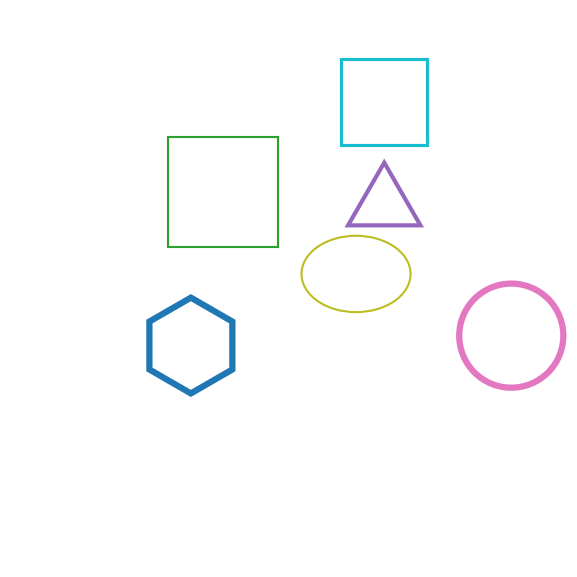[{"shape": "hexagon", "thickness": 3, "radius": 0.41, "center": [0.331, 0.401]}, {"shape": "square", "thickness": 1, "radius": 0.47, "center": [0.386, 0.667]}, {"shape": "triangle", "thickness": 2, "radius": 0.36, "center": [0.665, 0.645]}, {"shape": "circle", "thickness": 3, "radius": 0.45, "center": [0.885, 0.418]}, {"shape": "oval", "thickness": 1, "radius": 0.47, "center": [0.617, 0.525]}, {"shape": "square", "thickness": 1.5, "radius": 0.37, "center": [0.665, 0.822]}]